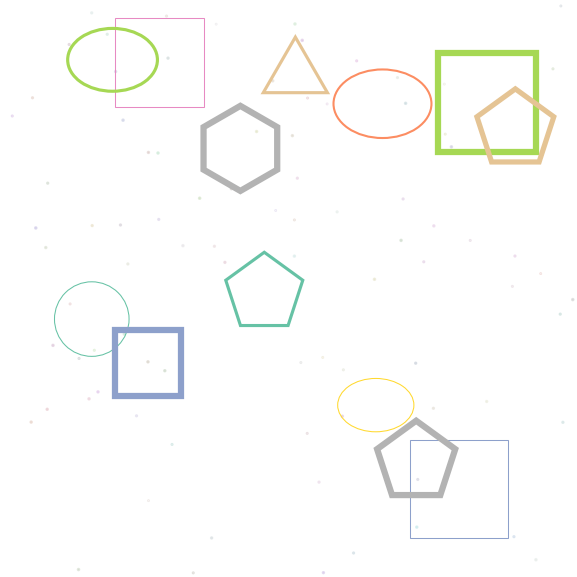[{"shape": "circle", "thickness": 0.5, "radius": 0.32, "center": [0.159, 0.447]}, {"shape": "pentagon", "thickness": 1.5, "radius": 0.35, "center": [0.458, 0.492]}, {"shape": "oval", "thickness": 1, "radius": 0.42, "center": [0.662, 0.819]}, {"shape": "square", "thickness": 3, "radius": 0.29, "center": [0.256, 0.37]}, {"shape": "square", "thickness": 0.5, "radius": 0.42, "center": [0.795, 0.152]}, {"shape": "square", "thickness": 0.5, "radius": 0.39, "center": [0.276, 0.89]}, {"shape": "oval", "thickness": 1.5, "radius": 0.39, "center": [0.195, 0.896]}, {"shape": "square", "thickness": 3, "radius": 0.43, "center": [0.843, 0.822]}, {"shape": "oval", "thickness": 0.5, "radius": 0.33, "center": [0.651, 0.298]}, {"shape": "triangle", "thickness": 1.5, "radius": 0.32, "center": [0.511, 0.871]}, {"shape": "pentagon", "thickness": 2.5, "radius": 0.35, "center": [0.892, 0.775]}, {"shape": "hexagon", "thickness": 3, "radius": 0.37, "center": [0.416, 0.742]}, {"shape": "pentagon", "thickness": 3, "radius": 0.36, "center": [0.721, 0.199]}]